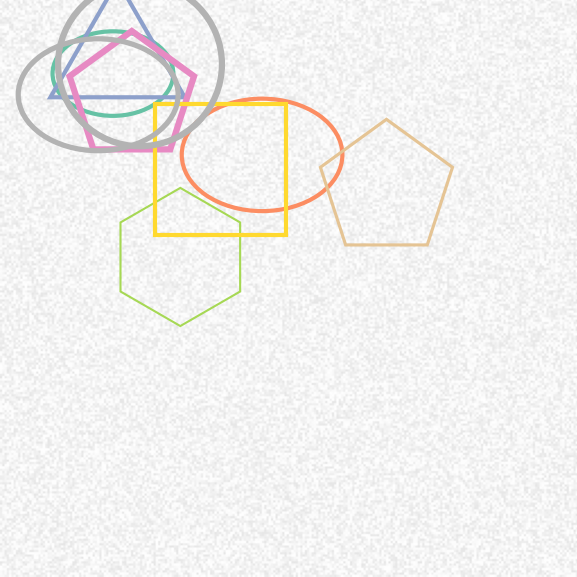[{"shape": "oval", "thickness": 2, "radius": 0.52, "center": [0.196, 0.872]}, {"shape": "oval", "thickness": 2, "radius": 0.7, "center": [0.454, 0.731]}, {"shape": "triangle", "thickness": 2, "radius": 0.67, "center": [0.204, 0.898]}, {"shape": "pentagon", "thickness": 3, "radius": 0.57, "center": [0.228, 0.832]}, {"shape": "hexagon", "thickness": 1, "radius": 0.6, "center": [0.312, 0.554]}, {"shape": "square", "thickness": 2, "radius": 0.56, "center": [0.382, 0.706]}, {"shape": "pentagon", "thickness": 1.5, "radius": 0.6, "center": [0.669, 0.672]}, {"shape": "oval", "thickness": 2.5, "radius": 0.69, "center": [0.17, 0.835]}, {"shape": "circle", "thickness": 3, "radius": 0.71, "center": [0.242, 0.888]}]